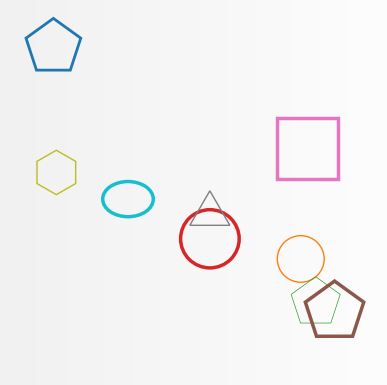[{"shape": "pentagon", "thickness": 2, "radius": 0.37, "center": [0.138, 0.878]}, {"shape": "circle", "thickness": 1, "radius": 0.3, "center": [0.776, 0.327]}, {"shape": "pentagon", "thickness": 0.5, "radius": 0.33, "center": [0.815, 0.215]}, {"shape": "circle", "thickness": 2.5, "radius": 0.38, "center": [0.542, 0.38]}, {"shape": "pentagon", "thickness": 2.5, "radius": 0.4, "center": [0.863, 0.191]}, {"shape": "square", "thickness": 2.5, "radius": 0.39, "center": [0.793, 0.614]}, {"shape": "triangle", "thickness": 1, "radius": 0.3, "center": [0.542, 0.445]}, {"shape": "hexagon", "thickness": 1, "radius": 0.29, "center": [0.145, 0.552]}, {"shape": "oval", "thickness": 2.5, "radius": 0.33, "center": [0.33, 0.483]}]